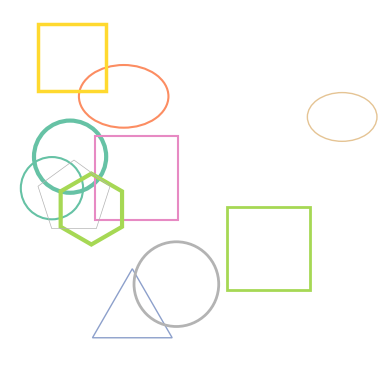[{"shape": "circle", "thickness": 3, "radius": 0.47, "center": [0.182, 0.593]}, {"shape": "circle", "thickness": 1.5, "radius": 0.4, "center": [0.135, 0.511]}, {"shape": "oval", "thickness": 1.5, "radius": 0.58, "center": [0.321, 0.75]}, {"shape": "triangle", "thickness": 1, "radius": 0.6, "center": [0.344, 0.182]}, {"shape": "square", "thickness": 1.5, "radius": 0.54, "center": [0.355, 0.538]}, {"shape": "hexagon", "thickness": 3, "radius": 0.46, "center": [0.237, 0.457]}, {"shape": "square", "thickness": 2, "radius": 0.54, "center": [0.697, 0.354]}, {"shape": "square", "thickness": 2.5, "radius": 0.44, "center": [0.187, 0.851]}, {"shape": "oval", "thickness": 1, "radius": 0.45, "center": [0.889, 0.696]}, {"shape": "pentagon", "thickness": 0.5, "radius": 0.49, "center": [0.192, 0.486]}, {"shape": "circle", "thickness": 2, "radius": 0.55, "center": [0.458, 0.262]}]